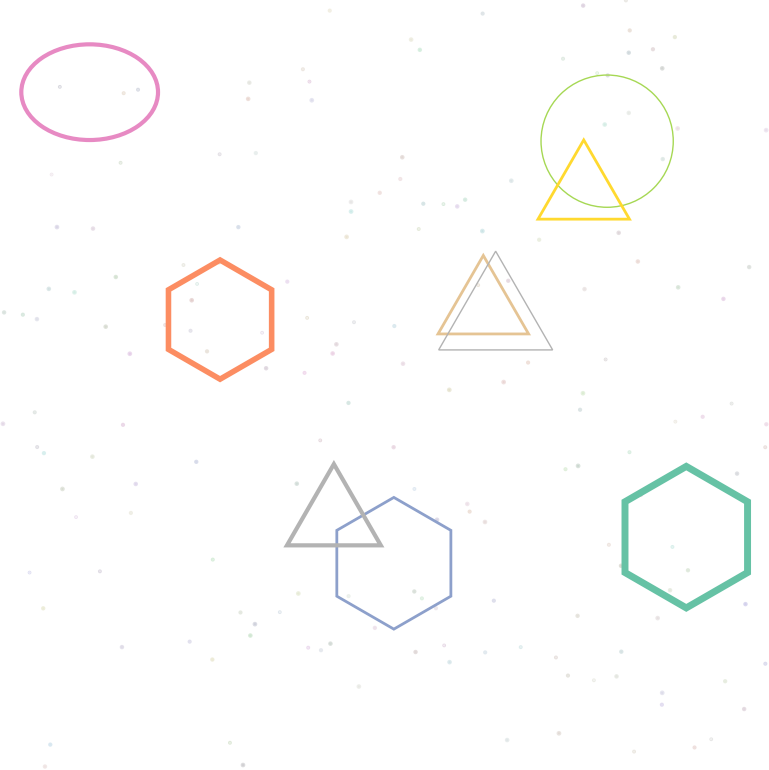[{"shape": "hexagon", "thickness": 2.5, "radius": 0.46, "center": [0.891, 0.302]}, {"shape": "hexagon", "thickness": 2, "radius": 0.39, "center": [0.286, 0.585]}, {"shape": "hexagon", "thickness": 1, "radius": 0.43, "center": [0.511, 0.268]}, {"shape": "oval", "thickness": 1.5, "radius": 0.44, "center": [0.116, 0.88]}, {"shape": "circle", "thickness": 0.5, "radius": 0.43, "center": [0.788, 0.817]}, {"shape": "triangle", "thickness": 1, "radius": 0.34, "center": [0.758, 0.75]}, {"shape": "triangle", "thickness": 1, "radius": 0.34, "center": [0.628, 0.6]}, {"shape": "triangle", "thickness": 1.5, "radius": 0.35, "center": [0.434, 0.327]}, {"shape": "triangle", "thickness": 0.5, "radius": 0.43, "center": [0.644, 0.588]}]